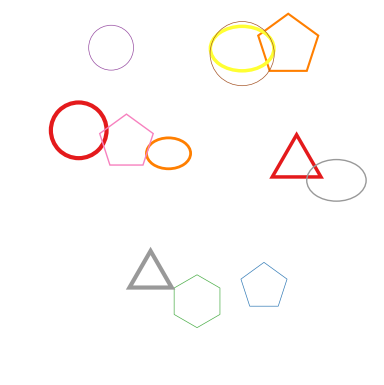[{"shape": "triangle", "thickness": 2.5, "radius": 0.37, "center": [0.77, 0.577]}, {"shape": "circle", "thickness": 3, "radius": 0.36, "center": [0.204, 0.662]}, {"shape": "pentagon", "thickness": 0.5, "radius": 0.31, "center": [0.686, 0.256]}, {"shape": "hexagon", "thickness": 0.5, "radius": 0.34, "center": [0.512, 0.218]}, {"shape": "circle", "thickness": 0.5, "radius": 0.29, "center": [0.289, 0.876]}, {"shape": "oval", "thickness": 2, "radius": 0.29, "center": [0.438, 0.602]}, {"shape": "pentagon", "thickness": 1.5, "radius": 0.41, "center": [0.749, 0.882]}, {"shape": "oval", "thickness": 2.5, "radius": 0.41, "center": [0.629, 0.874]}, {"shape": "circle", "thickness": 0.5, "radius": 0.42, "center": [0.629, 0.861]}, {"shape": "pentagon", "thickness": 1, "radius": 0.37, "center": [0.328, 0.63]}, {"shape": "oval", "thickness": 1, "radius": 0.39, "center": [0.874, 0.532]}, {"shape": "triangle", "thickness": 3, "radius": 0.32, "center": [0.391, 0.285]}]